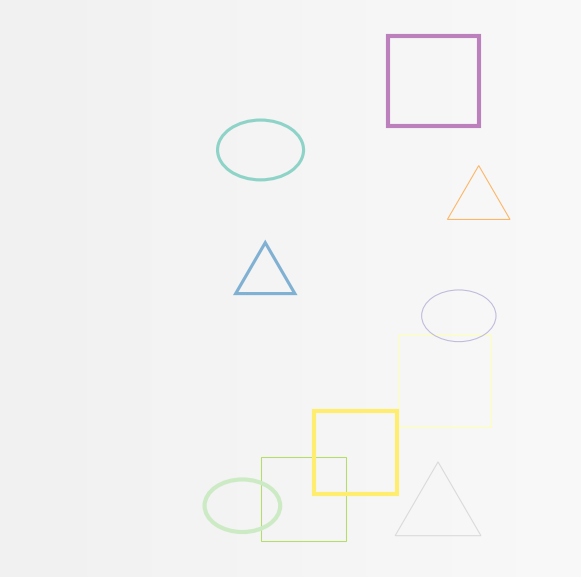[{"shape": "oval", "thickness": 1.5, "radius": 0.37, "center": [0.448, 0.739]}, {"shape": "square", "thickness": 0.5, "radius": 0.4, "center": [0.764, 0.34]}, {"shape": "oval", "thickness": 0.5, "radius": 0.32, "center": [0.789, 0.452]}, {"shape": "triangle", "thickness": 1.5, "radius": 0.29, "center": [0.456, 0.52]}, {"shape": "triangle", "thickness": 0.5, "radius": 0.31, "center": [0.824, 0.65]}, {"shape": "square", "thickness": 0.5, "radius": 0.36, "center": [0.522, 0.135]}, {"shape": "triangle", "thickness": 0.5, "radius": 0.43, "center": [0.754, 0.114]}, {"shape": "square", "thickness": 2, "radius": 0.39, "center": [0.746, 0.859]}, {"shape": "oval", "thickness": 2, "radius": 0.33, "center": [0.417, 0.123]}, {"shape": "square", "thickness": 2, "radius": 0.36, "center": [0.612, 0.216]}]